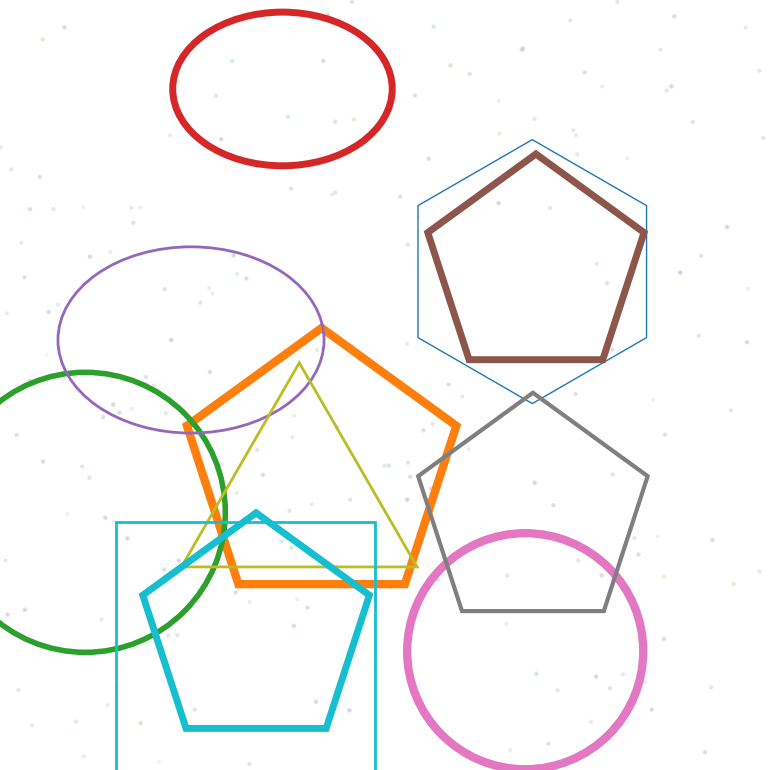[{"shape": "hexagon", "thickness": 0.5, "radius": 0.86, "center": [0.691, 0.647]}, {"shape": "pentagon", "thickness": 3, "radius": 0.92, "center": [0.418, 0.39]}, {"shape": "circle", "thickness": 2, "radius": 0.91, "center": [0.111, 0.335]}, {"shape": "oval", "thickness": 2.5, "radius": 0.71, "center": [0.367, 0.884]}, {"shape": "oval", "thickness": 1, "radius": 0.86, "center": [0.248, 0.559]}, {"shape": "pentagon", "thickness": 2.5, "radius": 0.74, "center": [0.696, 0.652]}, {"shape": "circle", "thickness": 3, "radius": 0.77, "center": [0.682, 0.154]}, {"shape": "pentagon", "thickness": 1.5, "radius": 0.78, "center": [0.692, 0.333]}, {"shape": "triangle", "thickness": 1, "radius": 0.88, "center": [0.389, 0.352]}, {"shape": "square", "thickness": 1, "radius": 0.84, "center": [0.319, 0.154]}, {"shape": "pentagon", "thickness": 2.5, "radius": 0.77, "center": [0.333, 0.179]}]